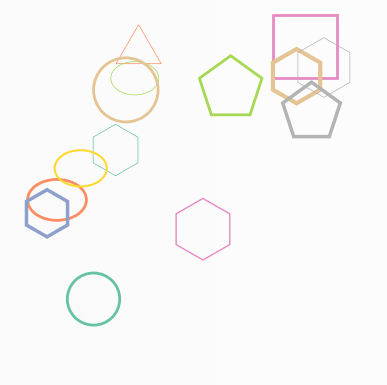[{"shape": "hexagon", "thickness": 0.5, "radius": 0.33, "center": [0.298, 0.61]}, {"shape": "circle", "thickness": 2, "radius": 0.34, "center": [0.241, 0.223]}, {"shape": "triangle", "thickness": 0.5, "radius": 0.34, "center": [0.358, 0.868]}, {"shape": "oval", "thickness": 2, "radius": 0.38, "center": [0.147, 0.481]}, {"shape": "hexagon", "thickness": 2.5, "radius": 0.31, "center": [0.121, 0.446]}, {"shape": "hexagon", "thickness": 1, "radius": 0.4, "center": [0.524, 0.405]}, {"shape": "square", "thickness": 2, "radius": 0.41, "center": [0.787, 0.879]}, {"shape": "oval", "thickness": 0.5, "radius": 0.31, "center": [0.348, 0.797]}, {"shape": "pentagon", "thickness": 2, "radius": 0.42, "center": [0.595, 0.77]}, {"shape": "oval", "thickness": 1.5, "radius": 0.34, "center": [0.208, 0.563]}, {"shape": "hexagon", "thickness": 3, "radius": 0.35, "center": [0.765, 0.802]}, {"shape": "circle", "thickness": 2, "radius": 0.42, "center": [0.325, 0.766]}, {"shape": "hexagon", "thickness": 0.5, "radius": 0.39, "center": [0.836, 0.825]}, {"shape": "pentagon", "thickness": 2.5, "radius": 0.39, "center": [0.804, 0.708]}]